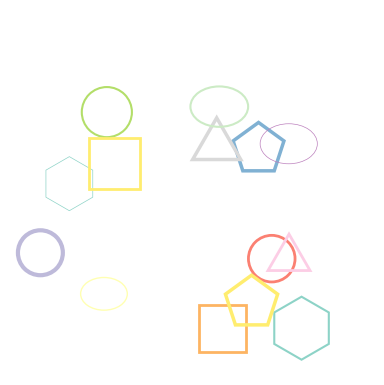[{"shape": "hexagon", "thickness": 1.5, "radius": 0.41, "center": [0.783, 0.148]}, {"shape": "hexagon", "thickness": 0.5, "radius": 0.35, "center": [0.18, 0.523]}, {"shape": "oval", "thickness": 1, "radius": 0.3, "center": [0.27, 0.237]}, {"shape": "circle", "thickness": 3, "radius": 0.29, "center": [0.105, 0.344]}, {"shape": "circle", "thickness": 2, "radius": 0.3, "center": [0.706, 0.328]}, {"shape": "pentagon", "thickness": 2.5, "radius": 0.35, "center": [0.671, 0.612]}, {"shape": "square", "thickness": 2, "radius": 0.31, "center": [0.578, 0.148]}, {"shape": "circle", "thickness": 1.5, "radius": 0.33, "center": [0.278, 0.709]}, {"shape": "triangle", "thickness": 2, "radius": 0.32, "center": [0.751, 0.329]}, {"shape": "triangle", "thickness": 2.5, "radius": 0.36, "center": [0.563, 0.622]}, {"shape": "oval", "thickness": 0.5, "radius": 0.37, "center": [0.75, 0.627]}, {"shape": "oval", "thickness": 1.5, "radius": 0.37, "center": [0.57, 0.723]}, {"shape": "pentagon", "thickness": 2.5, "radius": 0.36, "center": [0.653, 0.214]}, {"shape": "square", "thickness": 2, "radius": 0.33, "center": [0.297, 0.575]}]